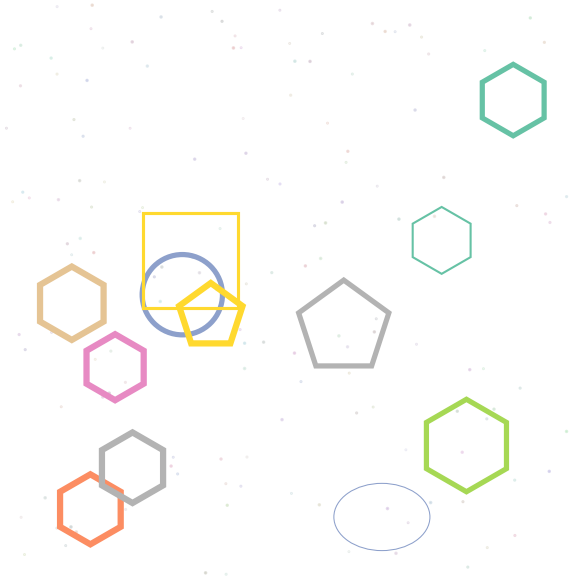[{"shape": "hexagon", "thickness": 1, "radius": 0.29, "center": [0.765, 0.583]}, {"shape": "hexagon", "thickness": 2.5, "radius": 0.31, "center": [0.889, 0.826]}, {"shape": "hexagon", "thickness": 3, "radius": 0.3, "center": [0.157, 0.117]}, {"shape": "circle", "thickness": 2.5, "radius": 0.35, "center": [0.316, 0.489]}, {"shape": "oval", "thickness": 0.5, "radius": 0.42, "center": [0.661, 0.104]}, {"shape": "hexagon", "thickness": 3, "radius": 0.29, "center": [0.199, 0.363]}, {"shape": "hexagon", "thickness": 2.5, "radius": 0.4, "center": [0.808, 0.228]}, {"shape": "square", "thickness": 1.5, "radius": 0.41, "center": [0.33, 0.548]}, {"shape": "pentagon", "thickness": 3, "radius": 0.29, "center": [0.365, 0.451]}, {"shape": "hexagon", "thickness": 3, "radius": 0.32, "center": [0.124, 0.474]}, {"shape": "pentagon", "thickness": 2.5, "radius": 0.41, "center": [0.595, 0.432]}, {"shape": "hexagon", "thickness": 3, "radius": 0.31, "center": [0.229, 0.189]}]